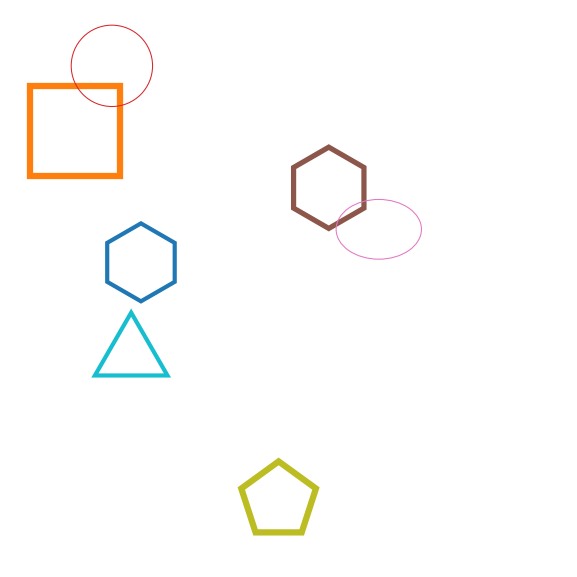[{"shape": "hexagon", "thickness": 2, "radius": 0.34, "center": [0.244, 0.545]}, {"shape": "square", "thickness": 3, "radius": 0.39, "center": [0.13, 0.772]}, {"shape": "circle", "thickness": 0.5, "radius": 0.35, "center": [0.194, 0.885]}, {"shape": "hexagon", "thickness": 2.5, "radius": 0.35, "center": [0.569, 0.674]}, {"shape": "oval", "thickness": 0.5, "radius": 0.37, "center": [0.656, 0.602]}, {"shape": "pentagon", "thickness": 3, "radius": 0.34, "center": [0.482, 0.132]}, {"shape": "triangle", "thickness": 2, "radius": 0.36, "center": [0.227, 0.385]}]